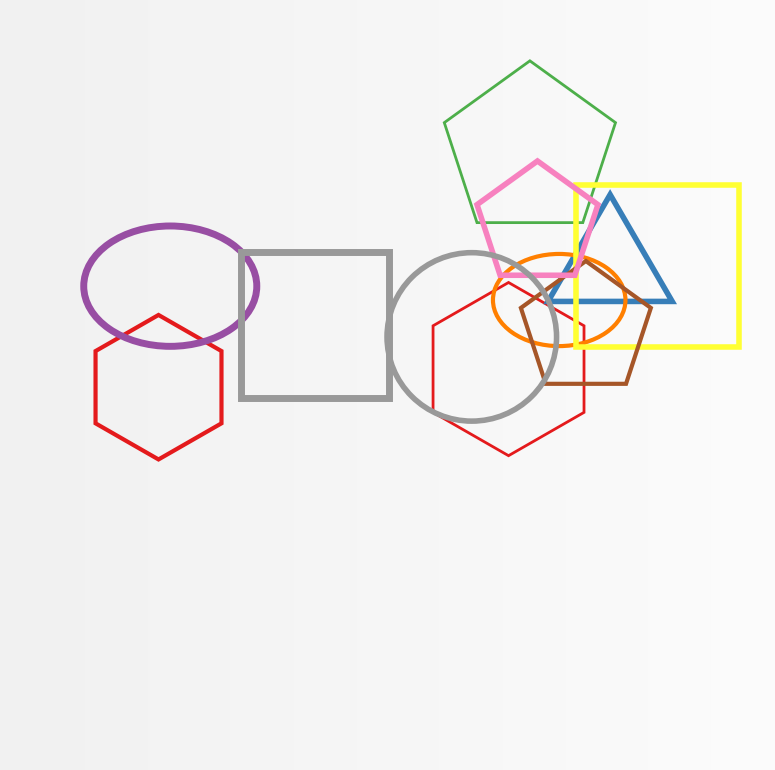[{"shape": "hexagon", "thickness": 1, "radius": 0.56, "center": [0.656, 0.521]}, {"shape": "hexagon", "thickness": 1.5, "radius": 0.47, "center": [0.205, 0.497]}, {"shape": "triangle", "thickness": 2, "radius": 0.46, "center": [0.787, 0.655]}, {"shape": "pentagon", "thickness": 1, "radius": 0.58, "center": [0.684, 0.805]}, {"shape": "oval", "thickness": 2.5, "radius": 0.56, "center": [0.22, 0.628]}, {"shape": "oval", "thickness": 1.5, "radius": 0.43, "center": [0.722, 0.61]}, {"shape": "square", "thickness": 2, "radius": 0.53, "center": [0.848, 0.655]}, {"shape": "pentagon", "thickness": 1.5, "radius": 0.44, "center": [0.756, 0.573]}, {"shape": "pentagon", "thickness": 2, "radius": 0.41, "center": [0.694, 0.709]}, {"shape": "circle", "thickness": 2, "radius": 0.55, "center": [0.609, 0.562]}, {"shape": "square", "thickness": 2.5, "radius": 0.48, "center": [0.406, 0.578]}]